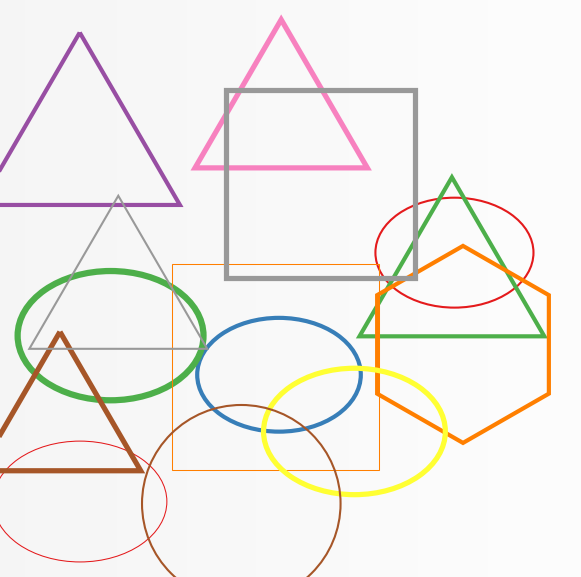[{"shape": "oval", "thickness": 1, "radius": 0.68, "center": [0.782, 0.562]}, {"shape": "oval", "thickness": 0.5, "radius": 0.75, "center": [0.138, 0.131]}, {"shape": "oval", "thickness": 2, "radius": 0.7, "center": [0.48, 0.35]}, {"shape": "triangle", "thickness": 2, "radius": 0.92, "center": [0.777, 0.509]}, {"shape": "oval", "thickness": 3, "radius": 0.8, "center": [0.19, 0.418]}, {"shape": "triangle", "thickness": 2, "radius": 1.0, "center": [0.137, 0.744]}, {"shape": "square", "thickness": 0.5, "radius": 0.89, "center": [0.474, 0.364]}, {"shape": "hexagon", "thickness": 2, "radius": 0.85, "center": [0.797, 0.403]}, {"shape": "oval", "thickness": 2.5, "radius": 0.78, "center": [0.61, 0.252]}, {"shape": "triangle", "thickness": 2.5, "radius": 0.8, "center": [0.103, 0.264]}, {"shape": "circle", "thickness": 1, "radius": 0.85, "center": [0.415, 0.127]}, {"shape": "triangle", "thickness": 2.5, "radius": 0.86, "center": [0.484, 0.794]}, {"shape": "triangle", "thickness": 1, "radius": 0.88, "center": [0.203, 0.483]}, {"shape": "square", "thickness": 2.5, "radius": 0.81, "center": [0.551, 0.681]}]